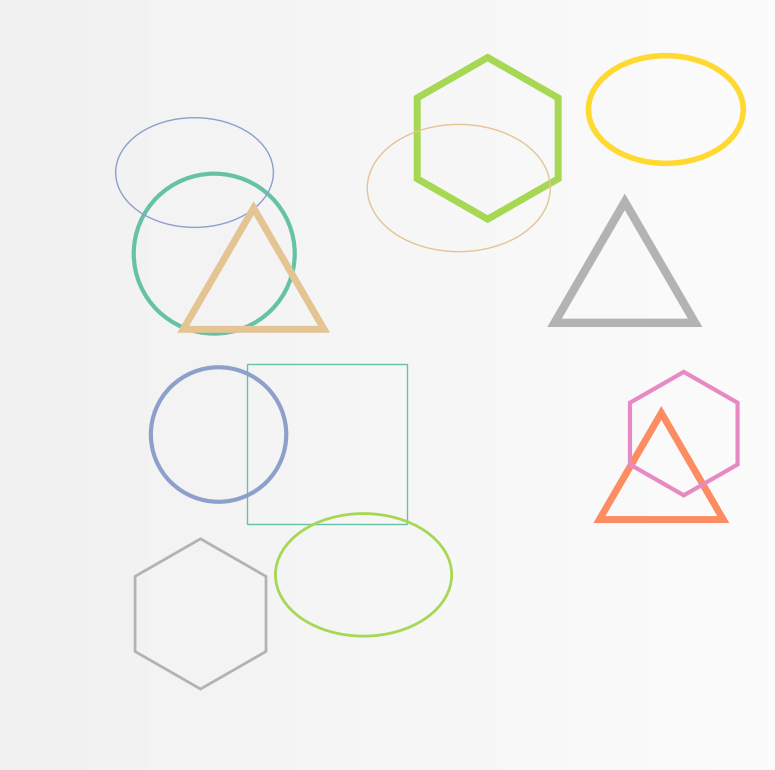[{"shape": "circle", "thickness": 1.5, "radius": 0.52, "center": [0.276, 0.671]}, {"shape": "square", "thickness": 0.5, "radius": 0.52, "center": [0.422, 0.423]}, {"shape": "triangle", "thickness": 2.5, "radius": 0.46, "center": [0.853, 0.371]}, {"shape": "oval", "thickness": 0.5, "radius": 0.51, "center": [0.251, 0.776]}, {"shape": "circle", "thickness": 1.5, "radius": 0.44, "center": [0.282, 0.436]}, {"shape": "hexagon", "thickness": 1.5, "radius": 0.4, "center": [0.882, 0.437]}, {"shape": "oval", "thickness": 1, "radius": 0.57, "center": [0.469, 0.253]}, {"shape": "hexagon", "thickness": 2.5, "radius": 0.52, "center": [0.629, 0.82]}, {"shape": "oval", "thickness": 2, "radius": 0.5, "center": [0.859, 0.858]}, {"shape": "oval", "thickness": 0.5, "radius": 0.59, "center": [0.592, 0.756]}, {"shape": "triangle", "thickness": 2.5, "radius": 0.52, "center": [0.327, 0.625]}, {"shape": "triangle", "thickness": 3, "radius": 0.52, "center": [0.806, 0.633]}, {"shape": "hexagon", "thickness": 1, "radius": 0.49, "center": [0.259, 0.203]}]